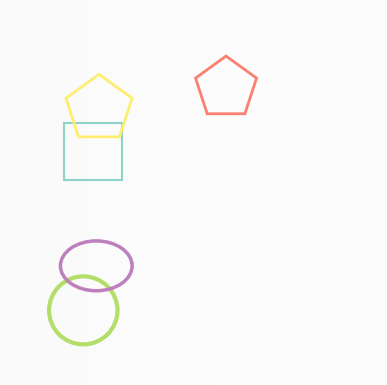[{"shape": "square", "thickness": 1.5, "radius": 0.37, "center": [0.24, 0.607]}, {"shape": "pentagon", "thickness": 2, "radius": 0.41, "center": [0.583, 0.772]}, {"shape": "circle", "thickness": 3, "radius": 0.44, "center": [0.215, 0.194]}, {"shape": "oval", "thickness": 2.5, "radius": 0.46, "center": [0.248, 0.31]}, {"shape": "pentagon", "thickness": 2, "radius": 0.45, "center": [0.256, 0.717]}]